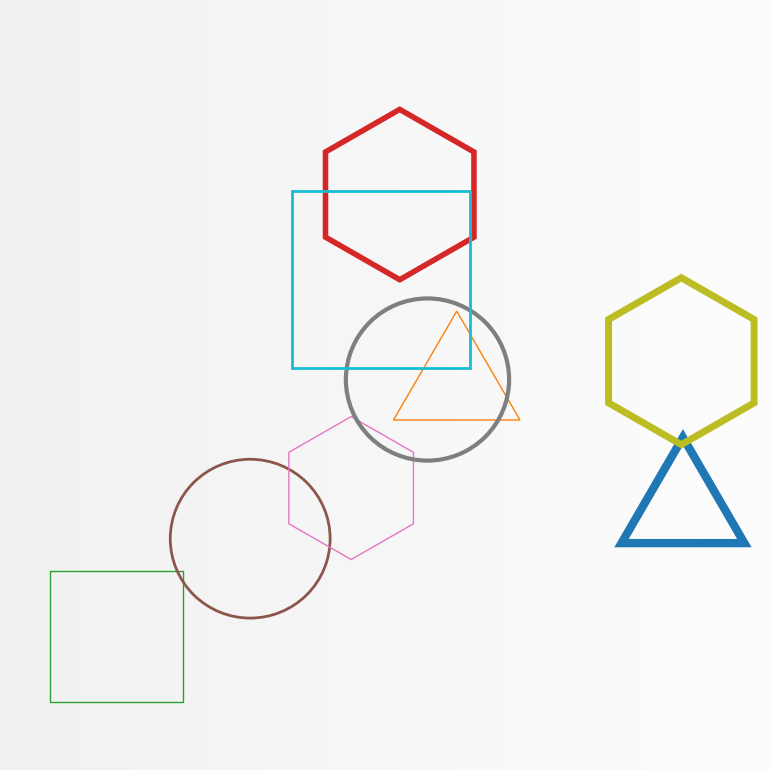[{"shape": "triangle", "thickness": 3, "radius": 0.46, "center": [0.881, 0.34]}, {"shape": "triangle", "thickness": 0.5, "radius": 0.47, "center": [0.589, 0.502]}, {"shape": "square", "thickness": 0.5, "radius": 0.43, "center": [0.15, 0.173]}, {"shape": "hexagon", "thickness": 2, "radius": 0.55, "center": [0.516, 0.747]}, {"shape": "circle", "thickness": 1, "radius": 0.52, "center": [0.323, 0.3]}, {"shape": "hexagon", "thickness": 0.5, "radius": 0.46, "center": [0.453, 0.366]}, {"shape": "circle", "thickness": 1.5, "radius": 0.53, "center": [0.552, 0.507]}, {"shape": "hexagon", "thickness": 2.5, "radius": 0.54, "center": [0.879, 0.531]}, {"shape": "square", "thickness": 1, "radius": 0.57, "center": [0.492, 0.637]}]